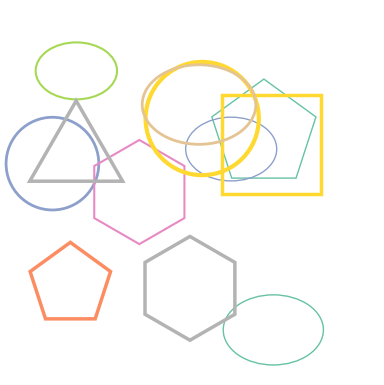[{"shape": "pentagon", "thickness": 1, "radius": 0.71, "center": [0.685, 0.652]}, {"shape": "oval", "thickness": 1, "radius": 0.65, "center": [0.71, 0.143]}, {"shape": "pentagon", "thickness": 2.5, "radius": 0.55, "center": [0.183, 0.261]}, {"shape": "oval", "thickness": 1, "radius": 0.59, "center": [0.6, 0.613]}, {"shape": "circle", "thickness": 2, "radius": 0.6, "center": [0.136, 0.575]}, {"shape": "hexagon", "thickness": 1.5, "radius": 0.68, "center": [0.362, 0.501]}, {"shape": "oval", "thickness": 1.5, "radius": 0.53, "center": [0.198, 0.816]}, {"shape": "square", "thickness": 2.5, "radius": 0.64, "center": [0.704, 0.625]}, {"shape": "circle", "thickness": 3, "radius": 0.74, "center": [0.525, 0.692]}, {"shape": "oval", "thickness": 2, "radius": 0.74, "center": [0.517, 0.728]}, {"shape": "triangle", "thickness": 2.5, "radius": 0.7, "center": [0.198, 0.599]}, {"shape": "hexagon", "thickness": 2.5, "radius": 0.67, "center": [0.493, 0.251]}]